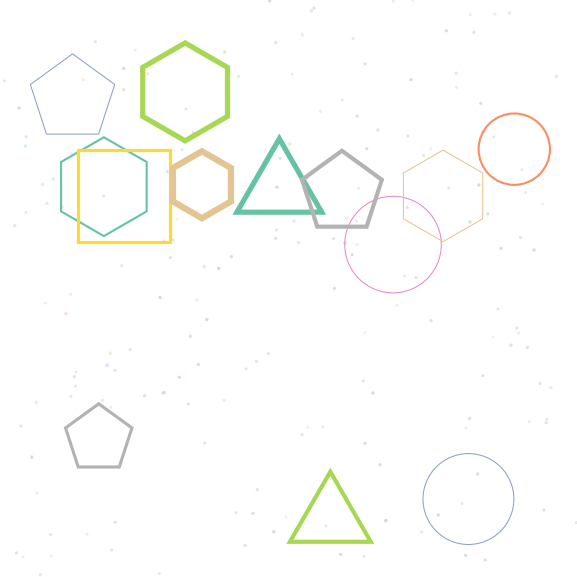[{"shape": "hexagon", "thickness": 1, "radius": 0.43, "center": [0.18, 0.676]}, {"shape": "triangle", "thickness": 2.5, "radius": 0.42, "center": [0.484, 0.674]}, {"shape": "circle", "thickness": 1, "radius": 0.31, "center": [0.891, 0.741]}, {"shape": "pentagon", "thickness": 0.5, "radius": 0.38, "center": [0.126, 0.829]}, {"shape": "circle", "thickness": 0.5, "radius": 0.39, "center": [0.811, 0.135]}, {"shape": "circle", "thickness": 0.5, "radius": 0.42, "center": [0.681, 0.576]}, {"shape": "triangle", "thickness": 2, "radius": 0.4, "center": [0.572, 0.101]}, {"shape": "hexagon", "thickness": 2.5, "radius": 0.42, "center": [0.321, 0.84]}, {"shape": "square", "thickness": 1.5, "radius": 0.4, "center": [0.215, 0.66]}, {"shape": "hexagon", "thickness": 0.5, "radius": 0.4, "center": [0.767, 0.66]}, {"shape": "hexagon", "thickness": 3, "radius": 0.29, "center": [0.35, 0.679]}, {"shape": "pentagon", "thickness": 1.5, "radius": 0.3, "center": [0.171, 0.239]}, {"shape": "pentagon", "thickness": 2, "radius": 0.36, "center": [0.592, 0.665]}]